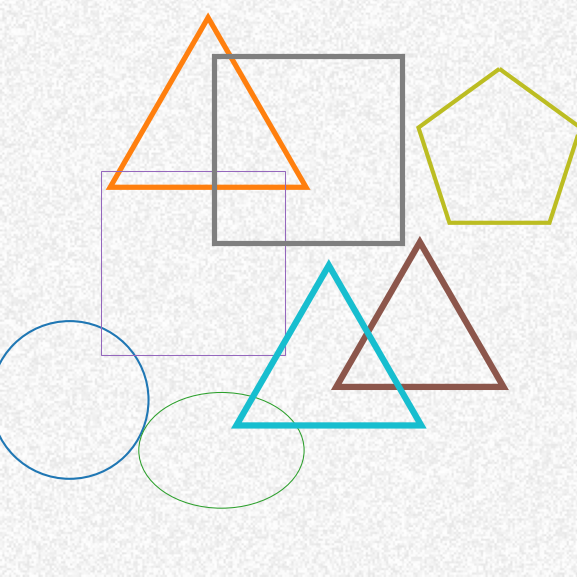[{"shape": "circle", "thickness": 1, "radius": 0.68, "center": [0.121, 0.307]}, {"shape": "triangle", "thickness": 2.5, "radius": 0.98, "center": [0.36, 0.773]}, {"shape": "oval", "thickness": 0.5, "radius": 0.72, "center": [0.383, 0.219]}, {"shape": "square", "thickness": 0.5, "radius": 0.8, "center": [0.334, 0.544]}, {"shape": "triangle", "thickness": 3, "radius": 0.84, "center": [0.727, 0.413]}, {"shape": "square", "thickness": 2.5, "radius": 0.81, "center": [0.533, 0.74]}, {"shape": "pentagon", "thickness": 2, "radius": 0.74, "center": [0.865, 0.733]}, {"shape": "triangle", "thickness": 3, "radius": 0.92, "center": [0.569, 0.355]}]